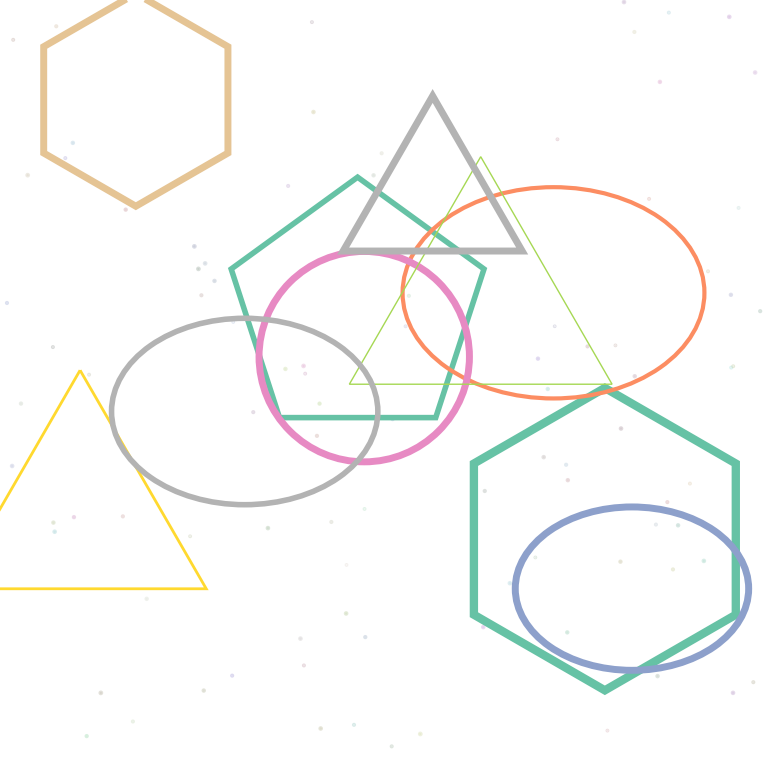[{"shape": "pentagon", "thickness": 2, "radius": 0.86, "center": [0.464, 0.597]}, {"shape": "hexagon", "thickness": 3, "radius": 0.98, "center": [0.786, 0.3]}, {"shape": "oval", "thickness": 1.5, "radius": 0.98, "center": [0.719, 0.62]}, {"shape": "oval", "thickness": 2.5, "radius": 0.76, "center": [0.821, 0.236]}, {"shape": "circle", "thickness": 2.5, "radius": 0.68, "center": [0.473, 0.537]}, {"shape": "triangle", "thickness": 0.5, "radius": 0.98, "center": [0.624, 0.6]}, {"shape": "triangle", "thickness": 1, "radius": 0.95, "center": [0.104, 0.33]}, {"shape": "hexagon", "thickness": 2.5, "radius": 0.69, "center": [0.176, 0.87]}, {"shape": "oval", "thickness": 2, "radius": 0.86, "center": [0.318, 0.466]}, {"shape": "triangle", "thickness": 2.5, "radius": 0.67, "center": [0.562, 0.741]}]